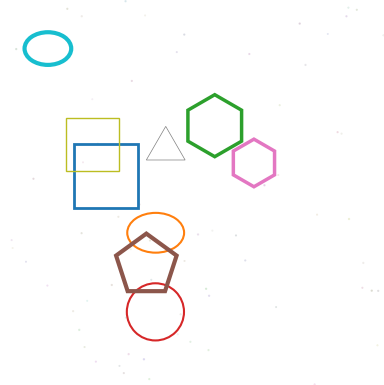[{"shape": "square", "thickness": 2, "radius": 0.42, "center": [0.274, 0.544]}, {"shape": "oval", "thickness": 1.5, "radius": 0.37, "center": [0.404, 0.395]}, {"shape": "hexagon", "thickness": 2.5, "radius": 0.4, "center": [0.558, 0.674]}, {"shape": "circle", "thickness": 1.5, "radius": 0.37, "center": [0.404, 0.19]}, {"shape": "pentagon", "thickness": 3, "radius": 0.41, "center": [0.38, 0.311]}, {"shape": "hexagon", "thickness": 2.5, "radius": 0.31, "center": [0.66, 0.577]}, {"shape": "triangle", "thickness": 0.5, "radius": 0.29, "center": [0.43, 0.614]}, {"shape": "square", "thickness": 1, "radius": 0.34, "center": [0.24, 0.625]}, {"shape": "oval", "thickness": 3, "radius": 0.3, "center": [0.124, 0.874]}]